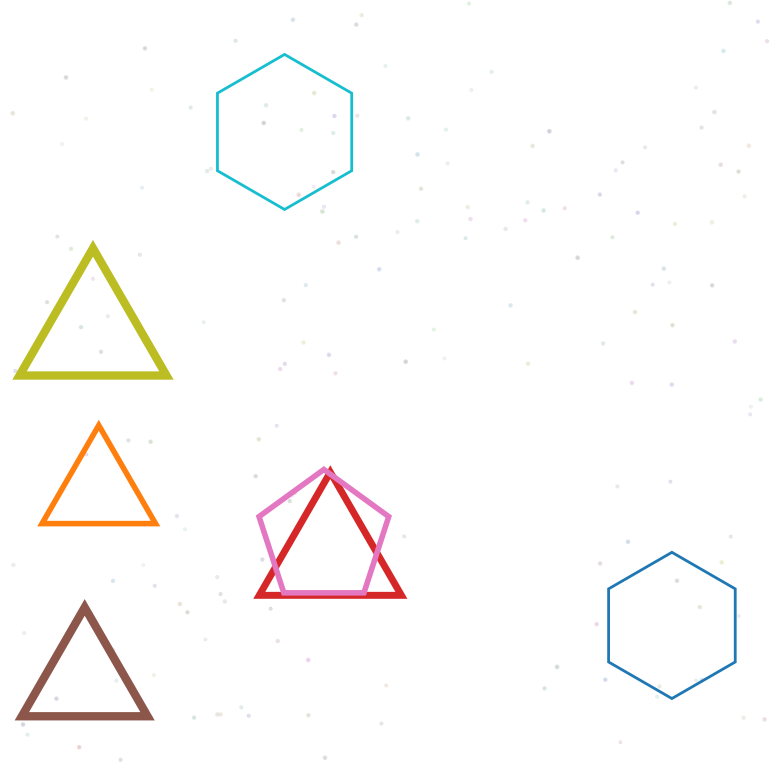[{"shape": "hexagon", "thickness": 1, "radius": 0.47, "center": [0.873, 0.188]}, {"shape": "triangle", "thickness": 2, "radius": 0.43, "center": [0.128, 0.363]}, {"shape": "triangle", "thickness": 2.5, "radius": 0.53, "center": [0.429, 0.28]}, {"shape": "triangle", "thickness": 3, "radius": 0.47, "center": [0.11, 0.117]}, {"shape": "pentagon", "thickness": 2, "radius": 0.44, "center": [0.421, 0.302]}, {"shape": "triangle", "thickness": 3, "radius": 0.55, "center": [0.121, 0.567]}, {"shape": "hexagon", "thickness": 1, "radius": 0.5, "center": [0.37, 0.829]}]